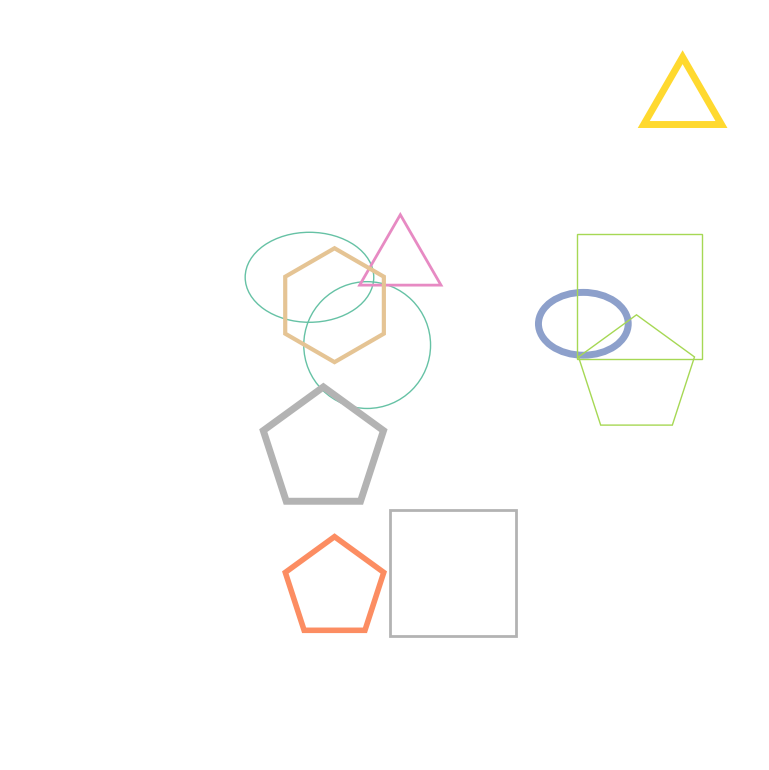[{"shape": "circle", "thickness": 0.5, "radius": 0.41, "center": [0.477, 0.552]}, {"shape": "oval", "thickness": 0.5, "radius": 0.42, "center": [0.402, 0.64]}, {"shape": "pentagon", "thickness": 2, "radius": 0.34, "center": [0.434, 0.236]}, {"shape": "oval", "thickness": 2.5, "radius": 0.29, "center": [0.758, 0.579]}, {"shape": "triangle", "thickness": 1, "radius": 0.3, "center": [0.52, 0.66]}, {"shape": "pentagon", "thickness": 0.5, "radius": 0.4, "center": [0.827, 0.512]}, {"shape": "square", "thickness": 0.5, "radius": 0.41, "center": [0.831, 0.616]}, {"shape": "triangle", "thickness": 2.5, "radius": 0.29, "center": [0.886, 0.867]}, {"shape": "hexagon", "thickness": 1.5, "radius": 0.37, "center": [0.434, 0.604]}, {"shape": "square", "thickness": 1, "radius": 0.41, "center": [0.589, 0.256]}, {"shape": "pentagon", "thickness": 2.5, "radius": 0.41, "center": [0.42, 0.415]}]